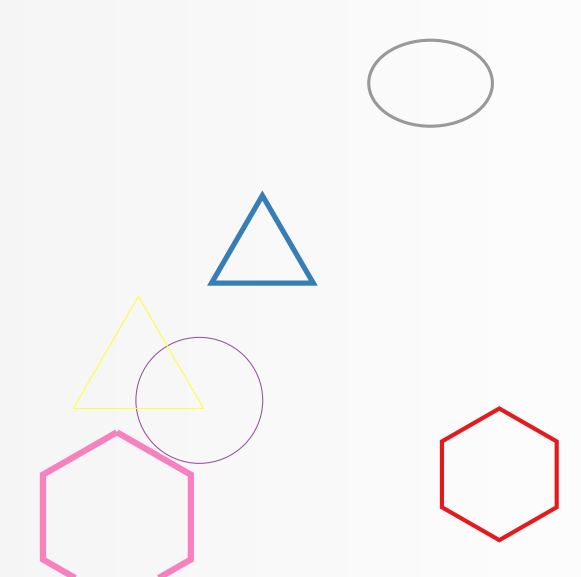[{"shape": "hexagon", "thickness": 2, "radius": 0.57, "center": [0.859, 0.178]}, {"shape": "triangle", "thickness": 2.5, "radius": 0.51, "center": [0.451, 0.559]}, {"shape": "circle", "thickness": 0.5, "radius": 0.55, "center": [0.343, 0.306]}, {"shape": "triangle", "thickness": 0.5, "radius": 0.65, "center": [0.238, 0.357]}, {"shape": "hexagon", "thickness": 3, "radius": 0.73, "center": [0.201, 0.104]}, {"shape": "oval", "thickness": 1.5, "radius": 0.53, "center": [0.741, 0.855]}]